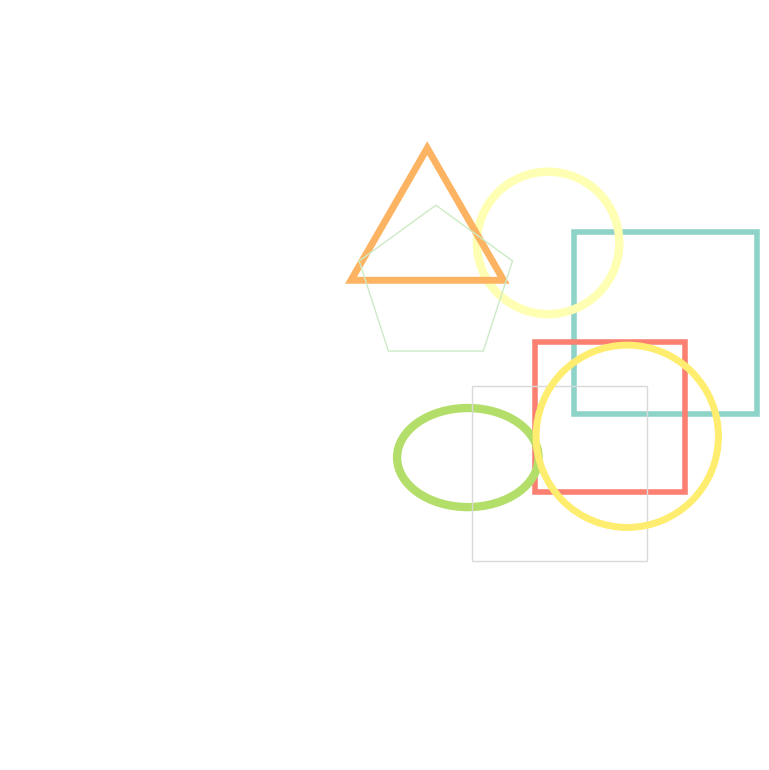[{"shape": "square", "thickness": 2, "radius": 0.59, "center": [0.864, 0.58]}, {"shape": "circle", "thickness": 3, "radius": 0.46, "center": [0.712, 0.685]}, {"shape": "square", "thickness": 2, "radius": 0.49, "center": [0.792, 0.458]}, {"shape": "triangle", "thickness": 2.5, "radius": 0.57, "center": [0.555, 0.693]}, {"shape": "oval", "thickness": 3, "radius": 0.46, "center": [0.608, 0.406]}, {"shape": "square", "thickness": 0.5, "radius": 0.57, "center": [0.727, 0.385]}, {"shape": "pentagon", "thickness": 0.5, "radius": 0.52, "center": [0.566, 0.629]}, {"shape": "circle", "thickness": 2.5, "radius": 0.59, "center": [0.815, 0.433]}]